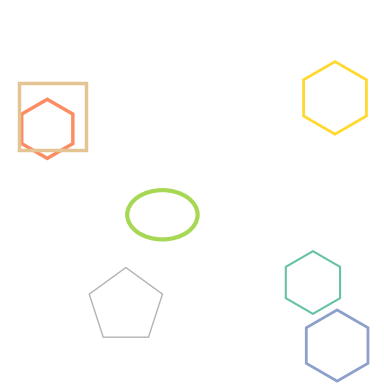[{"shape": "hexagon", "thickness": 1.5, "radius": 0.41, "center": [0.813, 0.266]}, {"shape": "hexagon", "thickness": 2.5, "radius": 0.38, "center": [0.123, 0.665]}, {"shape": "hexagon", "thickness": 2, "radius": 0.46, "center": [0.876, 0.103]}, {"shape": "oval", "thickness": 3, "radius": 0.46, "center": [0.422, 0.442]}, {"shape": "hexagon", "thickness": 2, "radius": 0.47, "center": [0.87, 0.746]}, {"shape": "square", "thickness": 2.5, "radius": 0.43, "center": [0.137, 0.697]}, {"shape": "pentagon", "thickness": 1, "radius": 0.5, "center": [0.327, 0.205]}]